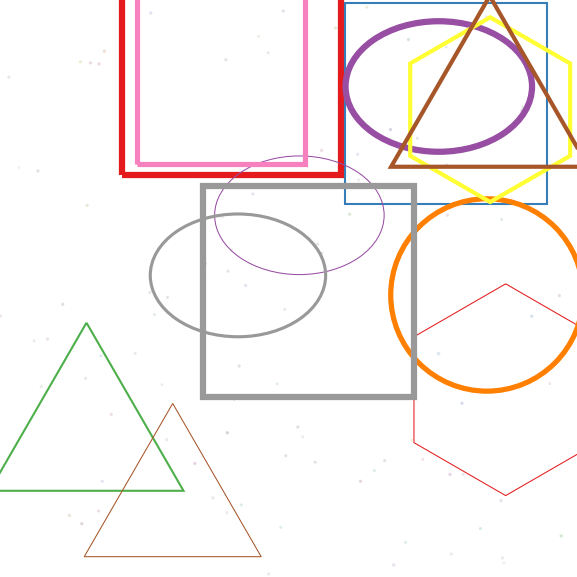[{"shape": "hexagon", "thickness": 0.5, "radius": 0.92, "center": [0.876, 0.324]}, {"shape": "square", "thickness": 3, "radius": 0.95, "center": [0.401, 0.886]}, {"shape": "square", "thickness": 1, "radius": 0.87, "center": [0.772, 0.82]}, {"shape": "triangle", "thickness": 1, "radius": 0.97, "center": [0.15, 0.246]}, {"shape": "oval", "thickness": 3, "radius": 0.81, "center": [0.76, 0.849]}, {"shape": "oval", "thickness": 0.5, "radius": 0.73, "center": [0.518, 0.626]}, {"shape": "circle", "thickness": 2.5, "radius": 0.83, "center": [0.843, 0.488]}, {"shape": "hexagon", "thickness": 2, "radius": 0.8, "center": [0.849, 0.809]}, {"shape": "triangle", "thickness": 0.5, "radius": 0.88, "center": [0.299, 0.124]}, {"shape": "triangle", "thickness": 2, "radius": 0.99, "center": [0.848, 0.809]}, {"shape": "square", "thickness": 2.5, "radius": 0.73, "center": [0.382, 0.86]}, {"shape": "oval", "thickness": 1.5, "radius": 0.76, "center": [0.412, 0.522]}, {"shape": "square", "thickness": 3, "radius": 0.91, "center": [0.534, 0.494]}]